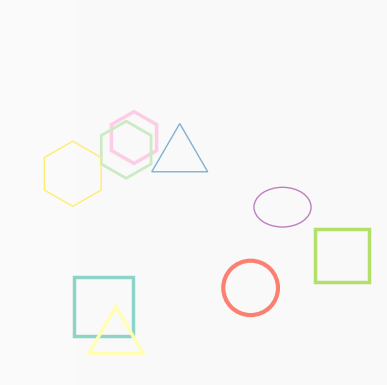[{"shape": "square", "thickness": 2.5, "radius": 0.38, "center": [0.266, 0.204]}, {"shape": "triangle", "thickness": 2.5, "radius": 0.4, "center": [0.299, 0.123]}, {"shape": "circle", "thickness": 3, "radius": 0.35, "center": [0.647, 0.252]}, {"shape": "triangle", "thickness": 1, "radius": 0.42, "center": [0.464, 0.596]}, {"shape": "square", "thickness": 2.5, "radius": 0.35, "center": [0.883, 0.336]}, {"shape": "hexagon", "thickness": 2.5, "radius": 0.34, "center": [0.346, 0.643]}, {"shape": "oval", "thickness": 1, "radius": 0.37, "center": [0.729, 0.462]}, {"shape": "hexagon", "thickness": 2, "radius": 0.37, "center": [0.326, 0.611]}, {"shape": "hexagon", "thickness": 1, "radius": 0.42, "center": [0.188, 0.549]}]